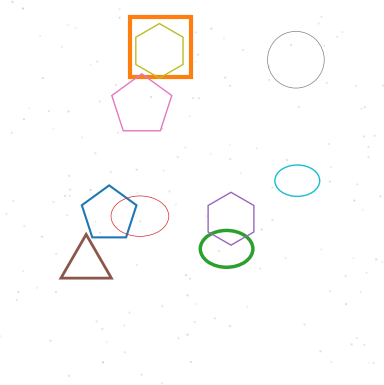[{"shape": "pentagon", "thickness": 1.5, "radius": 0.37, "center": [0.284, 0.444]}, {"shape": "square", "thickness": 3, "radius": 0.39, "center": [0.417, 0.878]}, {"shape": "oval", "thickness": 2.5, "radius": 0.34, "center": [0.589, 0.354]}, {"shape": "oval", "thickness": 0.5, "radius": 0.38, "center": [0.363, 0.439]}, {"shape": "hexagon", "thickness": 1, "radius": 0.34, "center": [0.6, 0.432]}, {"shape": "triangle", "thickness": 2, "radius": 0.38, "center": [0.224, 0.315]}, {"shape": "pentagon", "thickness": 1, "radius": 0.41, "center": [0.368, 0.727]}, {"shape": "circle", "thickness": 0.5, "radius": 0.37, "center": [0.769, 0.845]}, {"shape": "hexagon", "thickness": 1, "radius": 0.35, "center": [0.414, 0.868]}, {"shape": "oval", "thickness": 1, "radius": 0.29, "center": [0.772, 0.531]}]